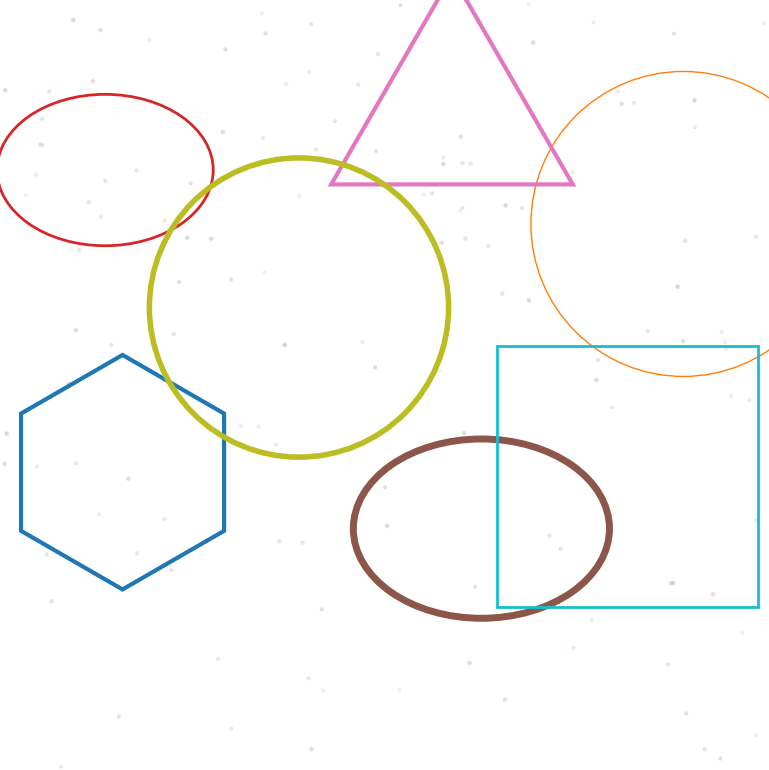[{"shape": "hexagon", "thickness": 1.5, "radius": 0.76, "center": [0.159, 0.387]}, {"shape": "circle", "thickness": 0.5, "radius": 0.99, "center": [0.888, 0.709]}, {"shape": "oval", "thickness": 1, "radius": 0.7, "center": [0.136, 0.779]}, {"shape": "oval", "thickness": 2.5, "radius": 0.83, "center": [0.625, 0.313]}, {"shape": "triangle", "thickness": 1.5, "radius": 0.91, "center": [0.587, 0.851]}, {"shape": "circle", "thickness": 2, "radius": 0.97, "center": [0.388, 0.601]}, {"shape": "square", "thickness": 1, "radius": 0.85, "center": [0.814, 0.381]}]